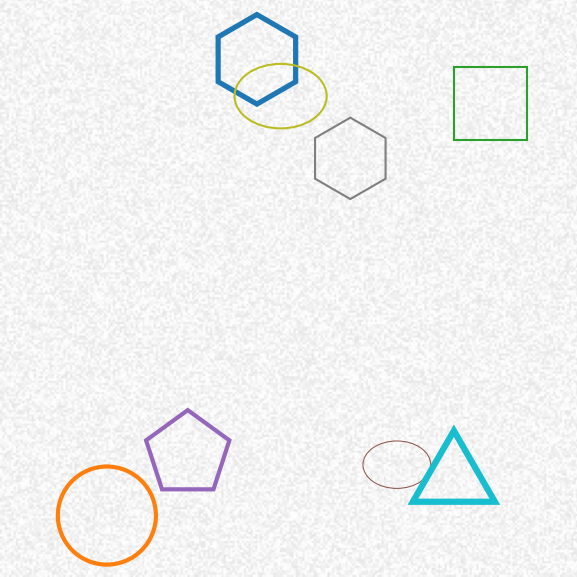[{"shape": "hexagon", "thickness": 2.5, "radius": 0.39, "center": [0.445, 0.896]}, {"shape": "circle", "thickness": 2, "radius": 0.42, "center": [0.185, 0.106]}, {"shape": "square", "thickness": 1, "radius": 0.32, "center": [0.849, 0.82]}, {"shape": "pentagon", "thickness": 2, "radius": 0.38, "center": [0.325, 0.213]}, {"shape": "oval", "thickness": 0.5, "radius": 0.29, "center": [0.687, 0.194]}, {"shape": "hexagon", "thickness": 1, "radius": 0.35, "center": [0.607, 0.725]}, {"shape": "oval", "thickness": 1, "radius": 0.4, "center": [0.486, 0.833]}, {"shape": "triangle", "thickness": 3, "radius": 0.41, "center": [0.786, 0.171]}]